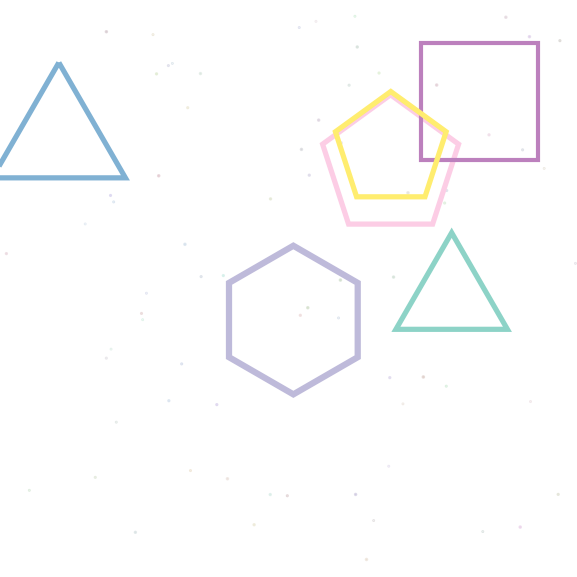[{"shape": "triangle", "thickness": 2.5, "radius": 0.56, "center": [0.782, 0.485]}, {"shape": "hexagon", "thickness": 3, "radius": 0.64, "center": [0.508, 0.445]}, {"shape": "triangle", "thickness": 2.5, "radius": 0.67, "center": [0.102, 0.758]}, {"shape": "pentagon", "thickness": 2.5, "radius": 0.62, "center": [0.676, 0.711]}, {"shape": "square", "thickness": 2, "radius": 0.5, "center": [0.83, 0.824]}, {"shape": "pentagon", "thickness": 2.5, "radius": 0.5, "center": [0.677, 0.74]}]